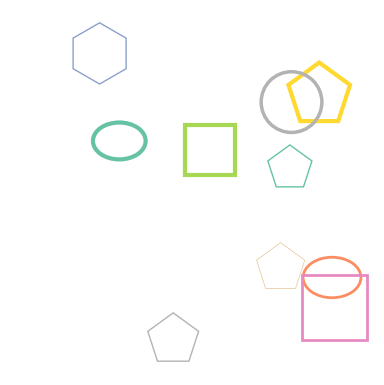[{"shape": "pentagon", "thickness": 1, "radius": 0.3, "center": [0.753, 0.563]}, {"shape": "oval", "thickness": 3, "radius": 0.34, "center": [0.31, 0.634]}, {"shape": "oval", "thickness": 2, "radius": 0.38, "center": [0.862, 0.279]}, {"shape": "hexagon", "thickness": 1, "radius": 0.4, "center": [0.259, 0.861]}, {"shape": "square", "thickness": 2, "radius": 0.42, "center": [0.869, 0.201]}, {"shape": "square", "thickness": 3, "radius": 0.32, "center": [0.545, 0.61]}, {"shape": "pentagon", "thickness": 3, "radius": 0.42, "center": [0.829, 0.753]}, {"shape": "pentagon", "thickness": 0.5, "radius": 0.33, "center": [0.729, 0.304]}, {"shape": "circle", "thickness": 2.5, "radius": 0.39, "center": [0.757, 0.735]}, {"shape": "pentagon", "thickness": 1, "radius": 0.35, "center": [0.45, 0.118]}]